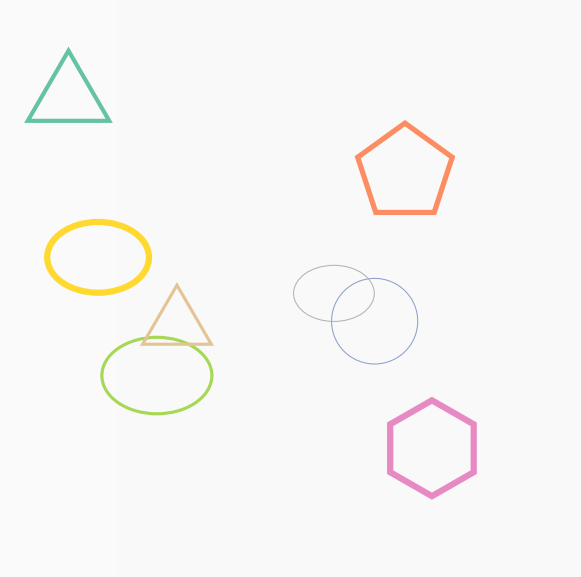[{"shape": "triangle", "thickness": 2, "radius": 0.4, "center": [0.118, 0.83]}, {"shape": "pentagon", "thickness": 2.5, "radius": 0.43, "center": [0.697, 0.7]}, {"shape": "circle", "thickness": 0.5, "radius": 0.37, "center": [0.645, 0.443]}, {"shape": "hexagon", "thickness": 3, "radius": 0.41, "center": [0.743, 0.223]}, {"shape": "oval", "thickness": 1.5, "radius": 0.47, "center": [0.27, 0.349]}, {"shape": "oval", "thickness": 3, "radius": 0.44, "center": [0.169, 0.554]}, {"shape": "triangle", "thickness": 1.5, "radius": 0.34, "center": [0.304, 0.437]}, {"shape": "oval", "thickness": 0.5, "radius": 0.35, "center": [0.575, 0.491]}]